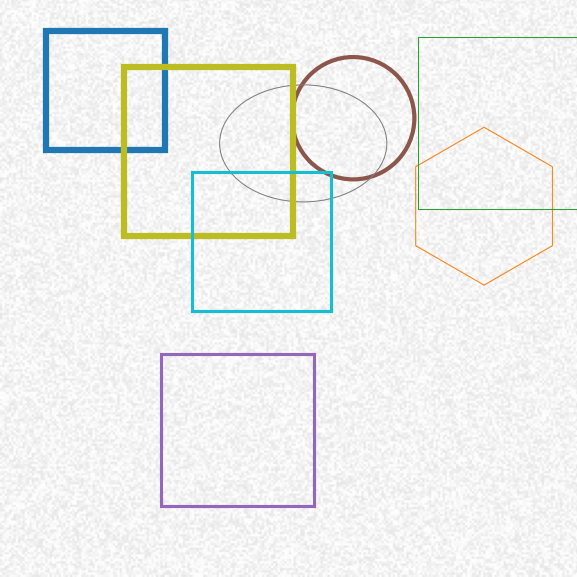[{"shape": "square", "thickness": 3, "radius": 0.52, "center": [0.183, 0.843]}, {"shape": "hexagon", "thickness": 0.5, "radius": 0.68, "center": [0.838, 0.642]}, {"shape": "square", "thickness": 0.5, "radius": 0.74, "center": [0.872, 0.786]}, {"shape": "square", "thickness": 1.5, "radius": 0.66, "center": [0.411, 0.255]}, {"shape": "circle", "thickness": 2, "radius": 0.53, "center": [0.612, 0.794]}, {"shape": "oval", "thickness": 0.5, "radius": 0.72, "center": [0.525, 0.751]}, {"shape": "square", "thickness": 3, "radius": 0.73, "center": [0.361, 0.737]}, {"shape": "square", "thickness": 1.5, "radius": 0.6, "center": [0.453, 0.58]}]